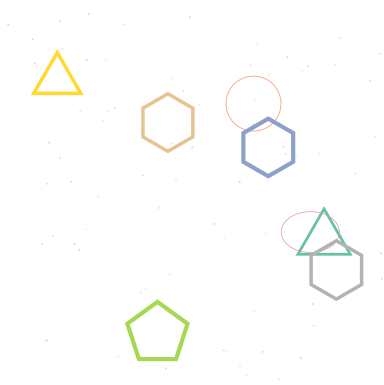[{"shape": "triangle", "thickness": 2, "radius": 0.39, "center": [0.842, 0.379]}, {"shape": "circle", "thickness": 0.5, "radius": 0.36, "center": [0.658, 0.731]}, {"shape": "hexagon", "thickness": 3, "radius": 0.37, "center": [0.697, 0.617]}, {"shape": "oval", "thickness": 0.5, "radius": 0.38, "center": [0.806, 0.397]}, {"shape": "pentagon", "thickness": 3, "radius": 0.41, "center": [0.409, 0.134]}, {"shape": "triangle", "thickness": 2.5, "radius": 0.35, "center": [0.149, 0.793]}, {"shape": "hexagon", "thickness": 2.5, "radius": 0.37, "center": [0.436, 0.682]}, {"shape": "hexagon", "thickness": 2.5, "radius": 0.38, "center": [0.874, 0.299]}]